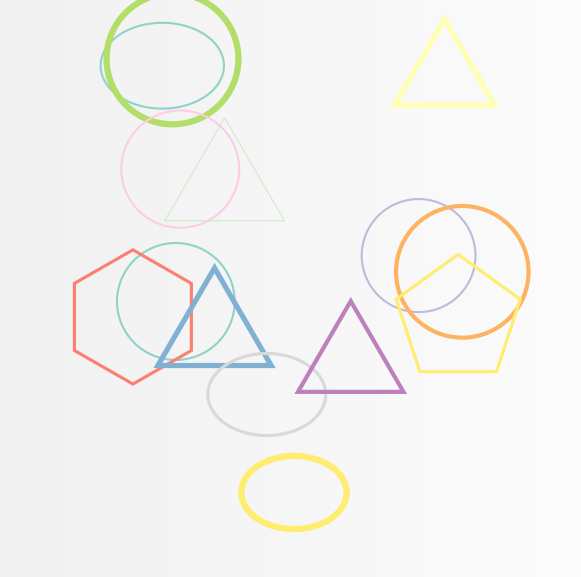[{"shape": "oval", "thickness": 1, "radius": 0.53, "center": [0.279, 0.885]}, {"shape": "circle", "thickness": 1, "radius": 0.51, "center": [0.303, 0.477]}, {"shape": "triangle", "thickness": 2.5, "radius": 0.5, "center": [0.765, 0.867]}, {"shape": "circle", "thickness": 1, "radius": 0.49, "center": [0.72, 0.557]}, {"shape": "hexagon", "thickness": 1.5, "radius": 0.58, "center": [0.229, 0.45]}, {"shape": "triangle", "thickness": 2.5, "radius": 0.56, "center": [0.369, 0.422]}, {"shape": "circle", "thickness": 2, "radius": 0.57, "center": [0.795, 0.528]}, {"shape": "circle", "thickness": 3, "radius": 0.57, "center": [0.297, 0.897]}, {"shape": "circle", "thickness": 1, "radius": 0.51, "center": [0.31, 0.706]}, {"shape": "oval", "thickness": 1.5, "radius": 0.51, "center": [0.459, 0.316]}, {"shape": "triangle", "thickness": 2, "radius": 0.52, "center": [0.603, 0.373]}, {"shape": "triangle", "thickness": 0.5, "radius": 0.6, "center": [0.386, 0.676]}, {"shape": "oval", "thickness": 3, "radius": 0.45, "center": [0.506, 0.146]}, {"shape": "pentagon", "thickness": 1.5, "radius": 0.56, "center": [0.788, 0.446]}]